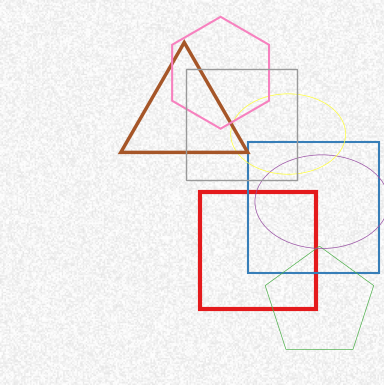[{"shape": "square", "thickness": 3, "radius": 0.75, "center": [0.669, 0.349]}, {"shape": "square", "thickness": 1.5, "radius": 0.85, "center": [0.814, 0.461]}, {"shape": "pentagon", "thickness": 0.5, "radius": 0.74, "center": [0.83, 0.212]}, {"shape": "oval", "thickness": 0.5, "radius": 0.87, "center": [0.836, 0.476]}, {"shape": "oval", "thickness": 0.5, "radius": 0.75, "center": [0.748, 0.652]}, {"shape": "triangle", "thickness": 2.5, "radius": 0.95, "center": [0.479, 0.699]}, {"shape": "hexagon", "thickness": 1.5, "radius": 0.73, "center": [0.573, 0.811]}, {"shape": "square", "thickness": 1, "radius": 0.72, "center": [0.627, 0.677]}]